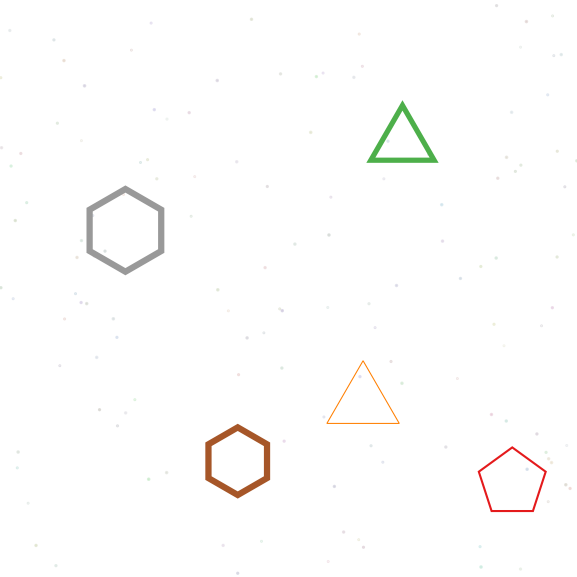[{"shape": "pentagon", "thickness": 1, "radius": 0.3, "center": [0.887, 0.163]}, {"shape": "triangle", "thickness": 2.5, "radius": 0.32, "center": [0.697, 0.753]}, {"shape": "triangle", "thickness": 0.5, "radius": 0.36, "center": [0.629, 0.302]}, {"shape": "hexagon", "thickness": 3, "radius": 0.29, "center": [0.412, 0.201]}, {"shape": "hexagon", "thickness": 3, "radius": 0.36, "center": [0.217, 0.6]}]